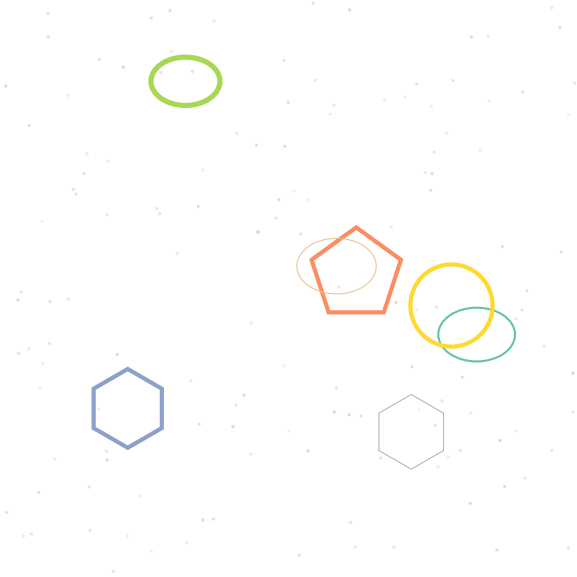[{"shape": "oval", "thickness": 1, "radius": 0.33, "center": [0.825, 0.42]}, {"shape": "pentagon", "thickness": 2, "radius": 0.41, "center": [0.617, 0.524]}, {"shape": "hexagon", "thickness": 2, "radius": 0.34, "center": [0.221, 0.292]}, {"shape": "oval", "thickness": 2.5, "radius": 0.3, "center": [0.321, 0.858]}, {"shape": "circle", "thickness": 2, "radius": 0.36, "center": [0.782, 0.47]}, {"shape": "oval", "thickness": 0.5, "radius": 0.34, "center": [0.583, 0.538]}, {"shape": "hexagon", "thickness": 0.5, "radius": 0.32, "center": [0.712, 0.251]}]